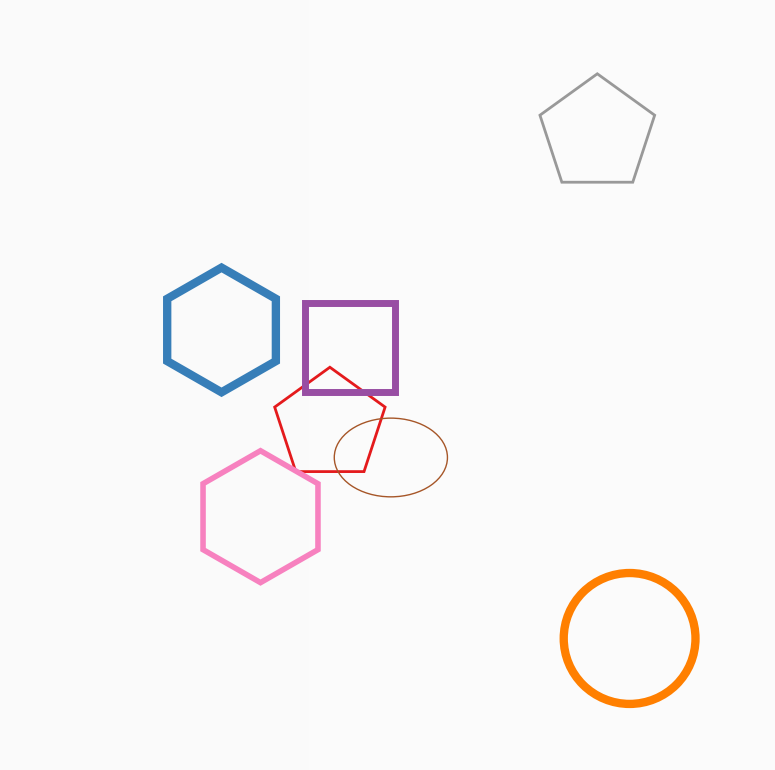[{"shape": "pentagon", "thickness": 1, "radius": 0.37, "center": [0.426, 0.448]}, {"shape": "hexagon", "thickness": 3, "radius": 0.4, "center": [0.286, 0.571]}, {"shape": "square", "thickness": 2.5, "radius": 0.29, "center": [0.451, 0.549]}, {"shape": "circle", "thickness": 3, "radius": 0.43, "center": [0.812, 0.171]}, {"shape": "oval", "thickness": 0.5, "radius": 0.37, "center": [0.504, 0.406]}, {"shape": "hexagon", "thickness": 2, "radius": 0.43, "center": [0.336, 0.329]}, {"shape": "pentagon", "thickness": 1, "radius": 0.39, "center": [0.771, 0.826]}]